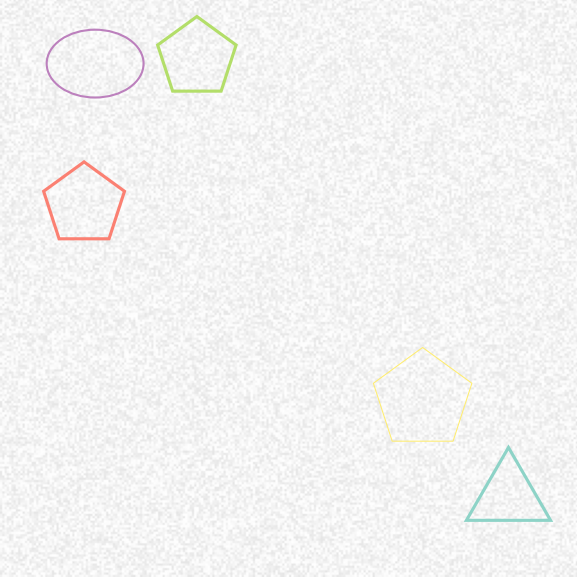[{"shape": "triangle", "thickness": 1.5, "radius": 0.42, "center": [0.88, 0.14]}, {"shape": "pentagon", "thickness": 1.5, "radius": 0.37, "center": [0.146, 0.645]}, {"shape": "pentagon", "thickness": 1.5, "radius": 0.36, "center": [0.341, 0.899]}, {"shape": "oval", "thickness": 1, "radius": 0.42, "center": [0.165, 0.889]}, {"shape": "pentagon", "thickness": 0.5, "radius": 0.45, "center": [0.732, 0.308]}]